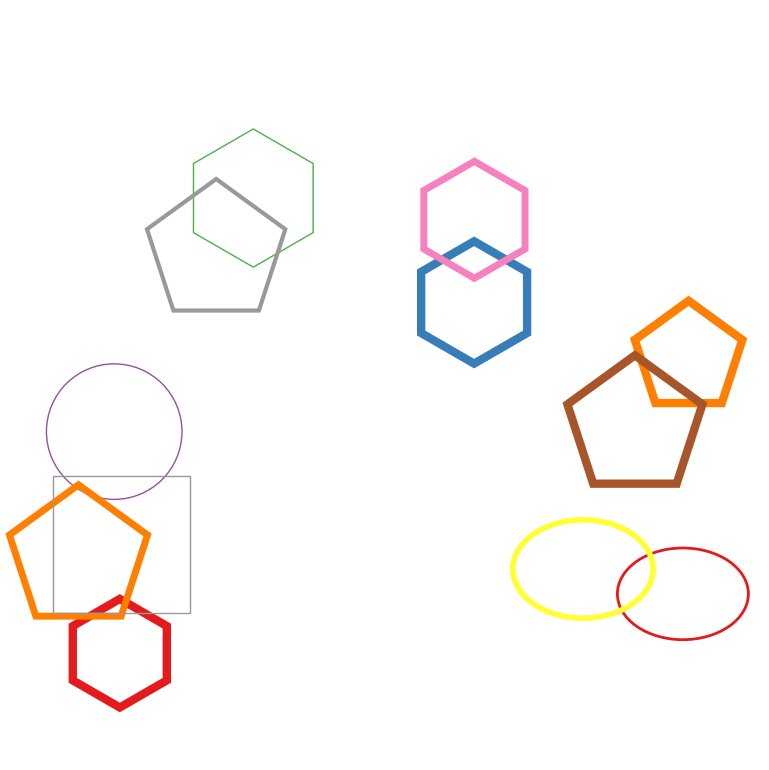[{"shape": "oval", "thickness": 1, "radius": 0.43, "center": [0.887, 0.229]}, {"shape": "hexagon", "thickness": 3, "radius": 0.35, "center": [0.156, 0.152]}, {"shape": "hexagon", "thickness": 3, "radius": 0.4, "center": [0.616, 0.607]}, {"shape": "hexagon", "thickness": 0.5, "radius": 0.45, "center": [0.329, 0.743]}, {"shape": "circle", "thickness": 0.5, "radius": 0.44, "center": [0.148, 0.439]}, {"shape": "pentagon", "thickness": 2.5, "radius": 0.47, "center": [0.102, 0.276]}, {"shape": "pentagon", "thickness": 3, "radius": 0.37, "center": [0.894, 0.536]}, {"shape": "oval", "thickness": 2, "radius": 0.46, "center": [0.757, 0.261]}, {"shape": "pentagon", "thickness": 3, "radius": 0.46, "center": [0.825, 0.446]}, {"shape": "hexagon", "thickness": 2.5, "radius": 0.38, "center": [0.616, 0.715]}, {"shape": "pentagon", "thickness": 1.5, "radius": 0.47, "center": [0.281, 0.673]}, {"shape": "square", "thickness": 0.5, "radius": 0.44, "center": [0.158, 0.293]}]